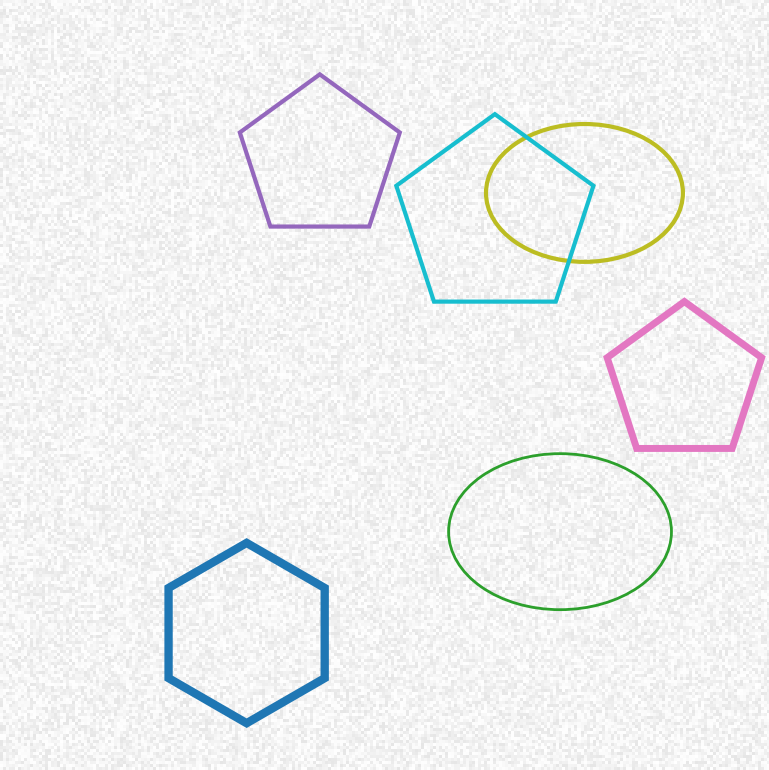[{"shape": "hexagon", "thickness": 3, "radius": 0.59, "center": [0.32, 0.178]}, {"shape": "oval", "thickness": 1, "radius": 0.72, "center": [0.727, 0.31]}, {"shape": "pentagon", "thickness": 1.5, "radius": 0.55, "center": [0.415, 0.794]}, {"shape": "pentagon", "thickness": 2.5, "radius": 0.53, "center": [0.889, 0.503]}, {"shape": "oval", "thickness": 1.5, "radius": 0.64, "center": [0.759, 0.749]}, {"shape": "pentagon", "thickness": 1.5, "radius": 0.67, "center": [0.643, 0.717]}]